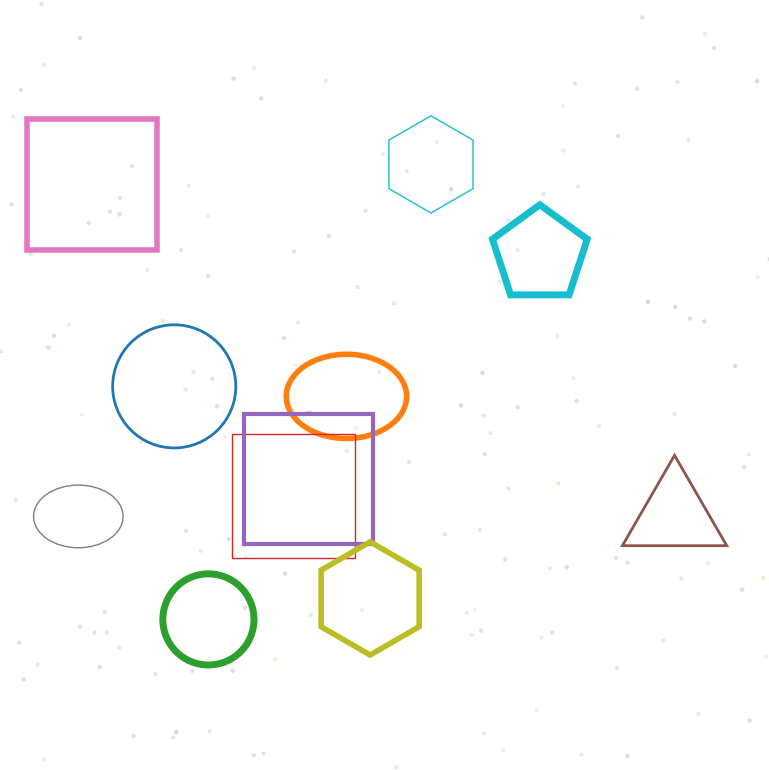[{"shape": "circle", "thickness": 1, "radius": 0.4, "center": [0.226, 0.498]}, {"shape": "oval", "thickness": 2, "radius": 0.39, "center": [0.45, 0.485]}, {"shape": "circle", "thickness": 2.5, "radius": 0.3, "center": [0.271, 0.196]}, {"shape": "square", "thickness": 0.5, "radius": 0.4, "center": [0.381, 0.356]}, {"shape": "square", "thickness": 1.5, "radius": 0.42, "center": [0.401, 0.378]}, {"shape": "triangle", "thickness": 1, "radius": 0.39, "center": [0.876, 0.33]}, {"shape": "square", "thickness": 2, "radius": 0.42, "center": [0.12, 0.76]}, {"shape": "oval", "thickness": 0.5, "radius": 0.29, "center": [0.102, 0.329]}, {"shape": "hexagon", "thickness": 2, "radius": 0.37, "center": [0.481, 0.223]}, {"shape": "hexagon", "thickness": 0.5, "radius": 0.32, "center": [0.56, 0.787]}, {"shape": "pentagon", "thickness": 2.5, "radius": 0.32, "center": [0.701, 0.669]}]